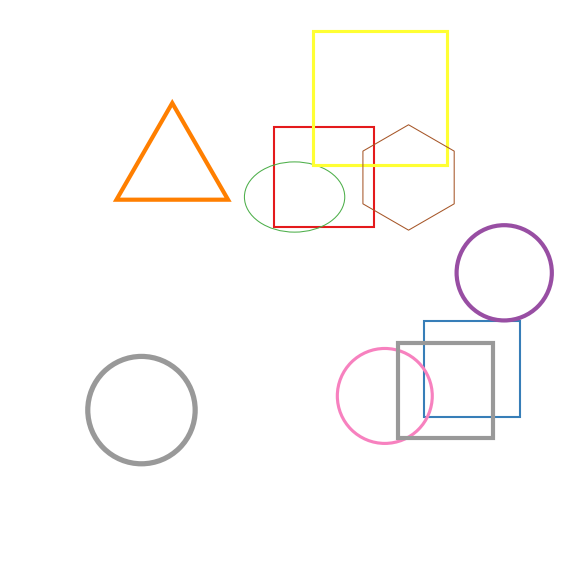[{"shape": "square", "thickness": 1, "radius": 0.43, "center": [0.561, 0.693]}, {"shape": "square", "thickness": 1, "radius": 0.42, "center": [0.817, 0.361]}, {"shape": "oval", "thickness": 0.5, "radius": 0.43, "center": [0.51, 0.658]}, {"shape": "circle", "thickness": 2, "radius": 0.41, "center": [0.873, 0.527]}, {"shape": "triangle", "thickness": 2, "radius": 0.56, "center": [0.298, 0.709]}, {"shape": "square", "thickness": 1.5, "radius": 0.58, "center": [0.658, 0.829]}, {"shape": "hexagon", "thickness": 0.5, "radius": 0.46, "center": [0.707, 0.692]}, {"shape": "circle", "thickness": 1.5, "radius": 0.41, "center": [0.666, 0.314]}, {"shape": "square", "thickness": 2, "radius": 0.41, "center": [0.771, 0.323]}, {"shape": "circle", "thickness": 2.5, "radius": 0.46, "center": [0.245, 0.289]}]